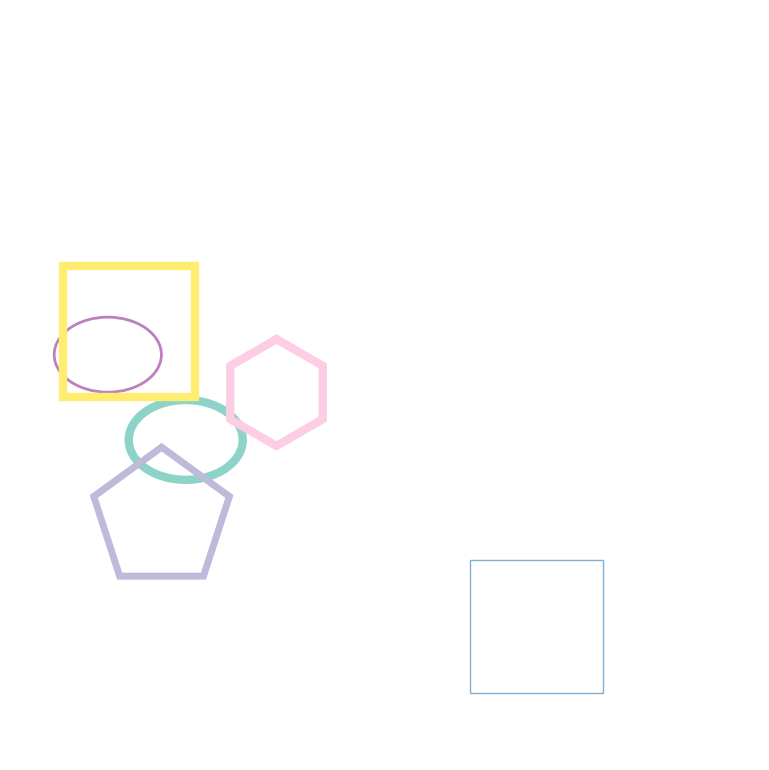[{"shape": "oval", "thickness": 3, "radius": 0.37, "center": [0.241, 0.429]}, {"shape": "pentagon", "thickness": 2.5, "radius": 0.46, "center": [0.21, 0.327]}, {"shape": "square", "thickness": 0.5, "radius": 0.43, "center": [0.697, 0.186]}, {"shape": "hexagon", "thickness": 3, "radius": 0.35, "center": [0.359, 0.49]}, {"shape": "oval", "thickness": 1, "radius": 0.35, "center": [0.14, 0.539]}, {"shape": "square", "thickness": 3, "radius": 0.43, "center": [0.167, 0.57]}]